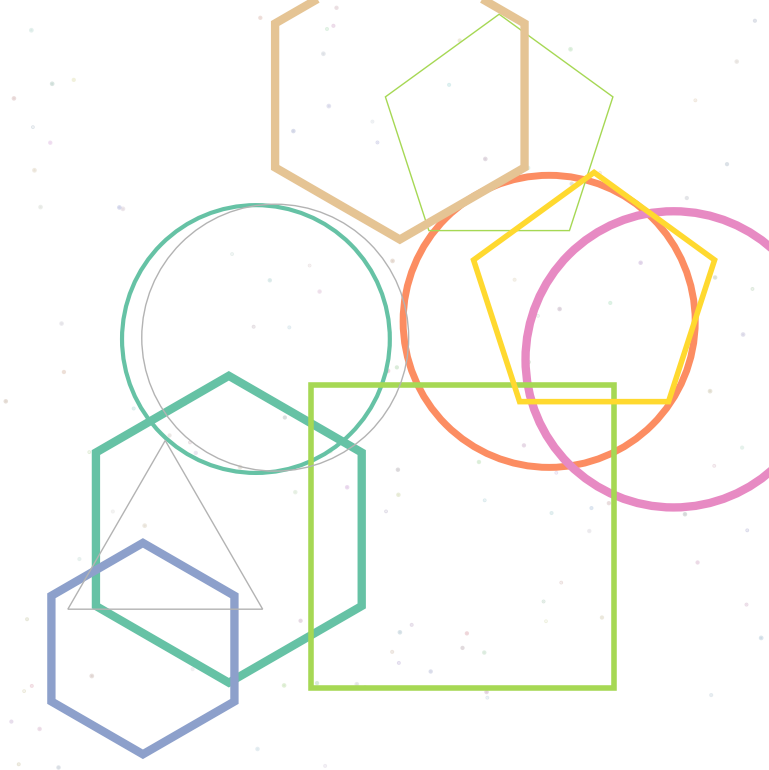[{"shape": "hexagon", "thickness": 3, "radius": 1.0, "center": [0.297, 0.313]}, {"shape": "circle", "thickness": 1.5, "radius": 0.87, "center": [0.332, 0.56]}, {"shape": "circle", "thickness": 2.5, "radius": 0.95, "center": [0.713, 0.583]}, {"shape": "hexagon", "thickness": 3, "radius": 0.69, "center": [0.186, 0.158]}, {"shape": "circle", "thickness": 3, "radius": 0.96, "center": [0.875, 0.533]}, {"shape": "square", "thickness": 2, "radius": 0.98, "center": [0.601, 0.303]}, {"shape": "pentagon", "thickness": 0.5, "radius": 0.78, "center": [0.648, 0.826]}, {"shape": "pentagon", "thickness": 2, "radius": 0.82, "center": [0.772, 0.612]}, {"shape": "hexagon", "thickness": 3, "radius": 0.94, "center": [0.519, 0.876]}, {"shape": "circle", "thickness": 0.5, "radius": 0.87, "center": [0.357, 0.561]}, {"shape": "triangle", "thickness": 0.5, "radius": 0.73, "center": [0.215, 0.282]}]